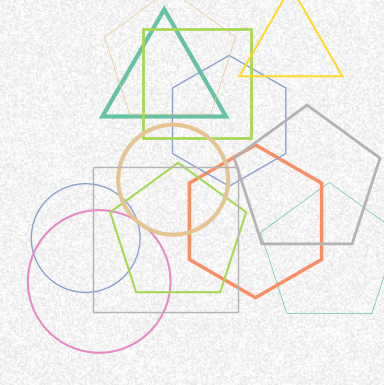[{"shape": "pentagon", "thickness": 0.5, "radius": 0.94, "center": [0.855, 0.338]}, {"shape": "triangle", "thickness": 3, "radius": 0.93, "center": [0.427, 0.79]}, {"shape": "hexagon", "thickness": 2.5, "radius": 0.99, "center": [0.664, 0.425]}, {"shape": "hexagon", "thickness": 1, "radius": 0.85, "center": [0.595, 0.686]}, {"shape": "circle", "thickness": 1, "radius": 0.71, "center": [0.222, 0.382]}, {"shape": "circle", "thickness": 1.5, "radius": 0.93, "center": [0.258, 0.269]}, {"shape": "square", "thickness": 2, "radius": 0.7, "center": [0.512, 0.783]}, {"shape": "pentagon", "thickness": 1.5, "radius": 0.93, "center": [0.463, 0.391]}, {"shape": "triangle", "thickness": 1.5, "radius": 0.77, "center": [0.756, 0.879]}, {"shape": "circle", "thickness": 3, "radius": 0.71, "center": [0.45, 0.533]}, {"shape": "pentagon", "thickness": 0.5, "radius": 0.9, "center": [0.442, 0.848]}, {"shape": "square", "thickness": 1, "radius": 0.94, "center": [0.43, 0.378]}, {"shape": "pentagon", "thickness": 2, "radius": 1.0, "center": [0.798, 0.528]}]